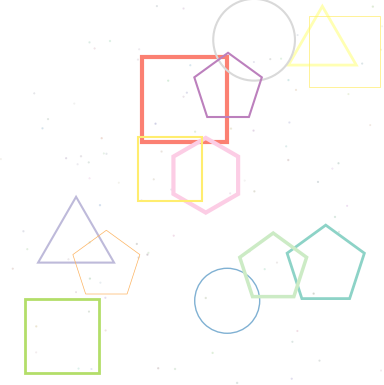[{"shape": "pentagon", "thickness": 2, "radius": 0.53, "center": [0.846, 0.31]}, {"shape": "triangle", "thickness": 2, "radius": 0.51, "center": [0.837, 0.882]}, {"shape": "triangle", "thickness": 1.5, "radius": 0.57, "center": [0.198, 0.375]}, {"shape": "square", "thickness": 3, "radius": 0.55, "center": [0.479, 0.741]}, {"shape": "circle", "thickness": 1, "radius": 0.42, "center": [0.59, 0.219]}, {"shape": "pentagon", "thickness": 0.5, "radius": 0.46, "center": [0.276, 0.31]}, {"shape": "square", "thickness": 2, "radius": 0.48, "center": [0.161, 0.127]}, {"shape": "hexagon", "thickness": 3, "radius": 0.49, "center": [0.534, 0.545]}, {"shape": "circle", "thickness": 1.5, "radius": 0.53, "center": [0.66, 0.897]}, {"shape": "pentagon", "thickness": 1.5, "radius": 0.46, "center": [0.592, 0.771]}, {"shape": "pentagon", "thickness": 2.5, "radius": 0.46, "center": [0.71, 0.303]}, {"shape": "square", "thickness": 1.5, "radius": 0.42, "center": [0.44, 0.56]}, {"shape": "square", "thickness": 0.5, "radius": 0.46, "center": [0.895, 0.866]}]